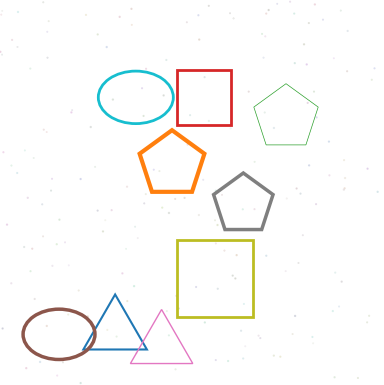[{"shape": "triangle", "thickness": 1.5, "radius": 0.48, "center": [0.299, 0.14]}, {"shape": "pentagon", "thickness": 3, "radius": 0.44, "center": [0.447, 0.573]}, {"shape": "pentagon", "thickness": 0.5, "radius": 0.44, "center": [0.743, 0.695]}, {"shape": "square", "thickness": 2, "radius": 0.35, "center": [0.53, 0.746]}, {"shape": "oval", "thickness": 2.5, "radius": 0.47, "center": [0.153, 0.132]}, {"shape": "triangle", "thickness": 1, "radius": 0.47, "center": [0.42, 0.103]}, {"shape": "pentagon", "thickness": 2.5, "radius": 0.41, "center": [0.632, 0.469]}, {"shape": "square", "thickness": 2, "radius": 0.5, "center": [0.558, 0.277]}, {"shape": "oval", "thickness": 2, "radius": 0.49, "center": [0.353, 0.747]}]